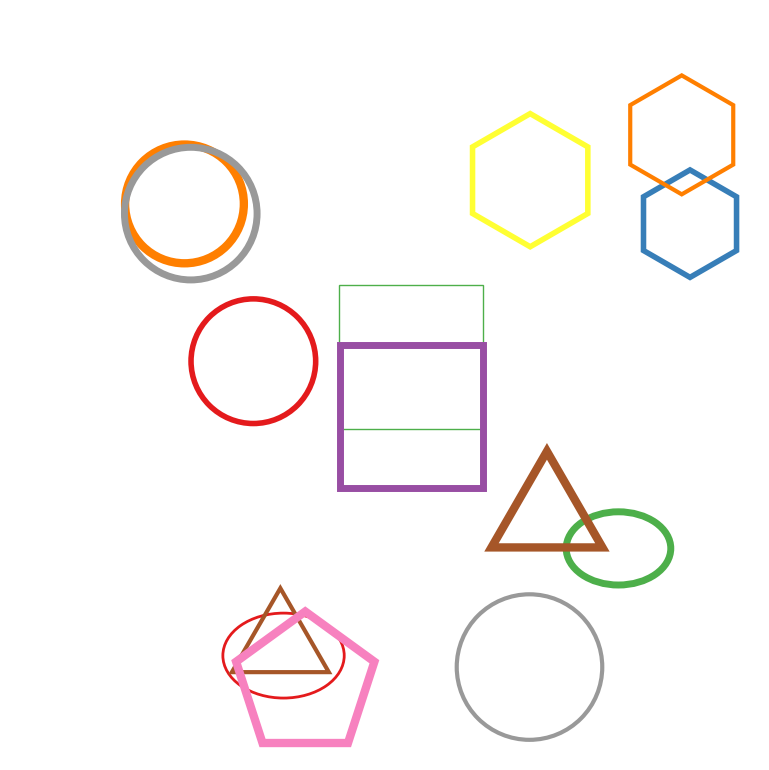[{"shape": "oval", "thickness": 1, "radius": 0.39, "center": [0.368, 0.149]}, {"shape": "circle", "thickness": 2, "radius": 0.4, "center": [0.329, 0.531]}, {"shape": "hexagon", "thickness": 2, "radius": 0.35, "center": [0.896, 0.71]}, {"shape": "oval", "thickness": 2.5, "radius": 0.34, "center": [0.803, 0.288]}, {"shape": "square", "thickness": 0.5, "radius": 0.47, "center": [0.534, 0.536]}, {"shape": "square", "thickness": 2.5, "radius": 0.47, "center": [0.535, 0.459]}, {"shape": "circle", "thickness": 3, "radius": 0.39, "center": [0.24, 0.735]}, {"shape": "hexagon", "thickness": 1.5, "radius": 0.39, "center": [0.885, 0.825]}, {"shape": "hexagon", "thickness": 2, "radius": 0.43, "center": [0.689, 0.766]}, {"shape": "triangle", "thickness": 3, "radius": 0.42, "center": [0.71, 0.331]}, {"shape": "triangle", "thickness": 1.5, "radius": 0.36, "center": [0.364, 0.163]}, {"shape": "pentagon", "thickness": 3, "radius": 0.47, "center": [0.396, 0.111]}, {"shape": "circle", "thickness": 1.5, "radius": 0.47, "center": [0.688, 0.134]}, {"shape": "circle", "thickness": 2.5, "radius": 0.43, "center": [0.248, 0.723]}]